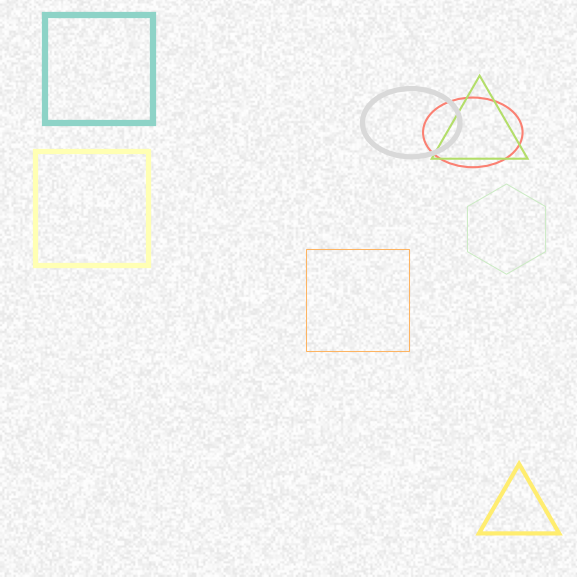[{"shape": "square", "thickness": 3, "radius": 0.47, "center": [0.171, 0.88]}, {"shape": "square", "thickness": 2.5, "radius": 0.49, "center": [0.158, 0.639]}, {"shape": "oval", "thickness": 1, "radius": 0.43, "center": [0.819, 0.77]}, {"shape": "square", "thickness": 0.5, "radius": 0.44, "center": [0.619, 0.479]}, {"shape": "triangle", "thickness": 1, "radius": 0.48, "center": [0.831, 0.772]}, {"shape": "oval", "thickness": 2.5, "radius": 0.42, "center": [0.712, 0.787]}, {"shape": "hexagon", "thickness": 0.5, "radius": 0.39, "center": [0.877, 0.602]}, {"shape": "triangle", "thickness": 2, "radius": 0.4, "center": [0.899, 0.116]}]